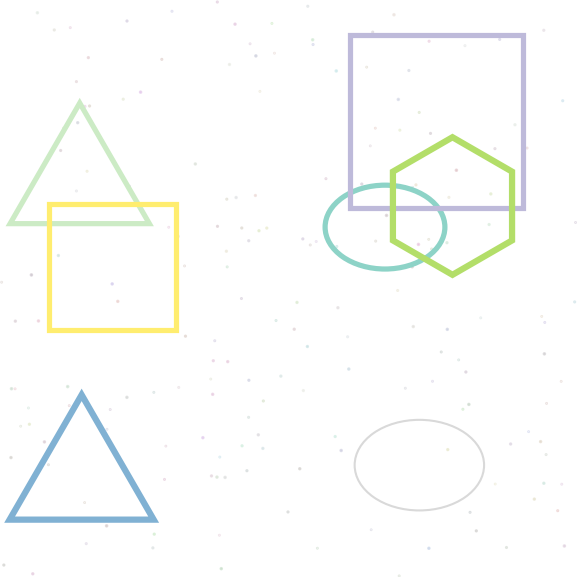[{"shape": "oval", "thickness": 2.5, "radius": 0.52, "center": [0.667, 0.606]}, {"shape": "square", "thickness": 2.5, "radius": 0.75, "center": [0.756, 0.789]}, {"shape": "triangle", "thickness": 3, "radius": 0.72, "center": [0.141, 0.171]}, {"shape": "hexagon", "thickness": 3, "radius": 0.6, "center": [0.784, 0.642]}, {"shape": "oval", "thickness": 1, "radius": 0.56, "center": [0.726, 0.194]}, {"shape": "triangle", "thickness": 2.5, "radius": 0.7, "center": [0.138, 0.681]}, {"shape": "square", "thickness": 2.5, "radius": 0.55, "center": [0.195, 0.537]}]